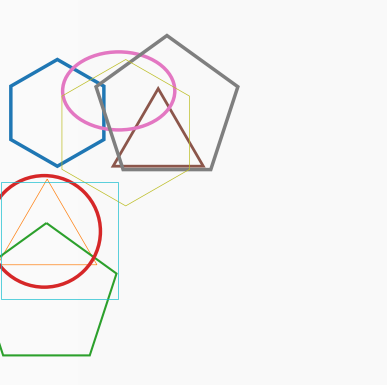[{"shape": "hexagon", "thickness": 2.5, "radius": 0.69, "center": [0.148, 0.707]}, {"shape": "triangle", "thickness": 0.5, "radius": 0.74, "center": [0.122, 0.386]}, {"shape": "pentagon", "thickness": 1.5, "radius": 0.95, "center": [0.12, 0.231]}, {"shape": "circle", "thickness": 2.5, "radius": 0.72, "center": [0.114, 0.399]}, {"shape": "triangle", "thickness": 2, "radius": 0.67, "center": [0.408, 0.635]}, {"shape": "oval", "thickness": 2.5, "radius": 0.72, "center": [0.306, 0.764]}, {"shape": "pentagon", "thickness": 2.5, "radius": 0.96, "center": [0.431, 0.715]}, {"shape": "hexagon", "thickness": 0.5, "radius": 0.95, "center": [0.324, 0.655]}, {"shape": "square", "thickness": 0.5, "radius": 0.76, "center": [0.154, 0.376]}]